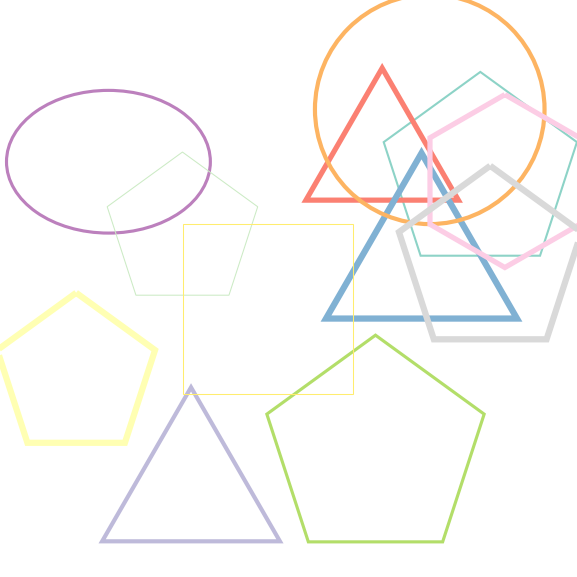[{"shape": "pentagon", "thickness": 1, "radius": 0.88, "center": [0.832, 0.699]}, {"shape": "pentagon", "thickness": 3, "radius": 0.72, "center": [0.132, 0.349]}, {"shape": "triangle", "thickness": 2, "radius": 0.89, "center": [0.331, 0.151]}, {"shape": "triangle", "thickness": 2.5, "radius": 0.76, "center": [0.662, 0.729]}, {"shape": "triangle", "thickness": 3, "radius": 0.95, "center": [0.73, 0.543]}, {"shape": "circle", "thickness": 2, "radius": 0.99, "center": [0.744, 0.81]}, {"shape": "pentagon", "thickness": 1.5, "radius": 0.99, "center": [0.65, 0.221]}, {"shape": "hexagon", "thickness": 2.5, "radius": 0.75, "center": [0.874, 0.686]}, {"shape": "pentagon", "thickness": 3, "radius": 0.83, "center": [0.849, 0.546]}, {"shape": "oval", "thickness": 1.5, "radius": 0.88, "center": [0.188, 0.719]}, {"shape": "pentagon", "thickness": 0.5, "radius": 0.69, "center": [0.316, 0.599]}, {"shape": "square", "thickness": 0.5, "radius": 0.74, "center": [0.465, 0.464]}]